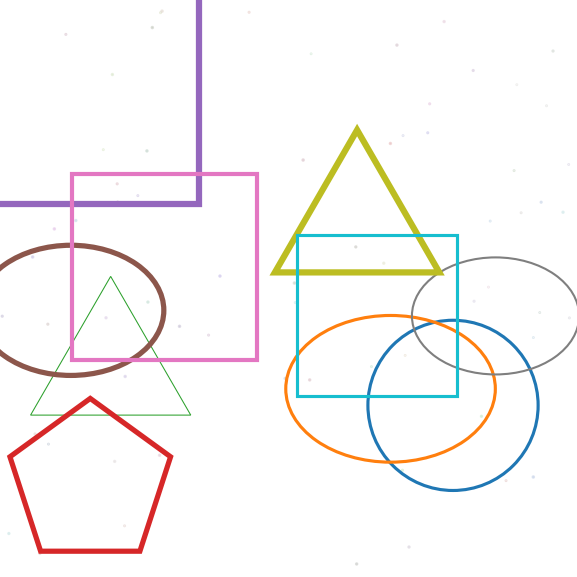[{"shape": "circle", "thickness": 1.5, "radius": 0.74, "center": [0.784, 0.297]}, {"shape": "oval", "thickness": 1.5, "radius": 0.91, "center": [0.676, 0.326]}, {"shape": "triangle", "thickness": 0.5, "radius": 0.8, "center": [0.192, 0.36]}, {"shape": "pentagon", "thickness": 2.5, "radius": 0.73, "center": [0.156, 0.163]}, {"shape": "square", "thickness": 3, "radius": 0.94, "center": [0.156, 0.834]}, {"shape": "oval", "thickness": 2.5, "radius": 0.81, "center": [0.123, 0.462]}, {"shape": "square", "thickness": 2, "radius": 0.81, "center": [0.285, 0.536]}, {"shape": "oval", "thickness": 1, "radius": 0.72, "center": [0.858, 0.452]}, {"shape": "triangle", "thickness": 3, "radius": 0.82, "center": [0.618, 0.61]}, {"shape": "square", "thickness": 1.5, "radius": 0.7, "center": [0.653, 0.453]}]